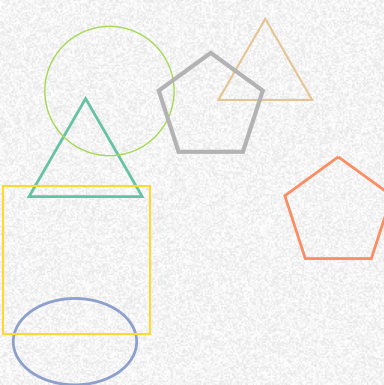[{"shape": "triangle", "thickness": 2, "radius": 0.85, "center": [0.222, 0.574]}, {"shape": "pentagon", "thickness": 2, "radius": 0.73, "center": [0.879, 0.447]}, {"shape": "oval", "thickness": 2, "radius": 0.8, "center": [0.195, 0.113]}, {"shape": "circle", "thickness": 1, "radius": 0.84, "center": [0.284, 0.764]}, {"shape": "square", "thickness": 1.5, "radius": 0.96, "center": [0.199, 0.324]}, {"shape": "triangle", "thickness": 1.5, "radius": 0.7, "center": [0.689, 0.811]}, {"shape": "pentagon", "thickness": 3, "radius": 0.71, "center": [0.547, 0.721]}]